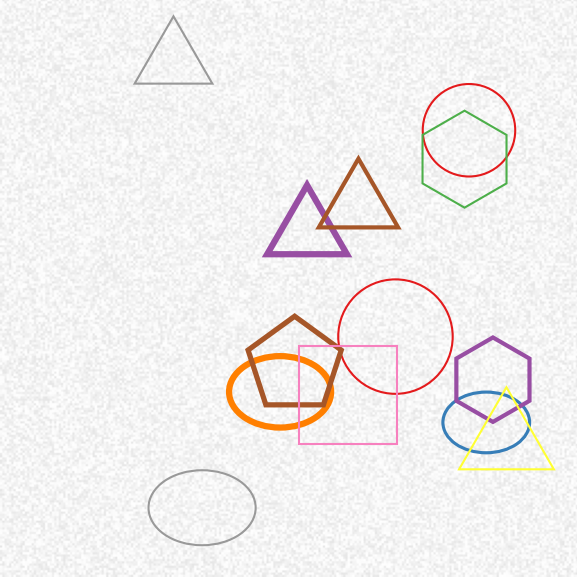[{"shape": "circle", "thickness": 1, "radius": 0.4, "center": [0.812, 0.774]}, {"shape": "circle", "thickness": 1, "radius": 0.5, "center": [0.685, 0.416]}, {"shape": "oval", "thickness": 1.5, "radius": 0.38, "center": [0.842, 0.268]}, {"shape": "hexagon", "thickness": 1, "radius": 0.42, "center": [0.804, 0.724]}, {"shape": "triangle", "thickness": 3, "radius": 0.4, "center": [0.532, 0.599]}, {"shape": "hexagon", "thickness": 2, "radius": 0.37, "center": [0.854, 0.342]}, {"shape": "oval", "thickness": 3, "radius": 0.44, "center": [0.485, 0.321]}, {"shape": "triangle", "thickness": 1, "radius": 0.47, "center": [0.877, 0.234]}, {"shape": "triangle", "thickness": 2, "radius": 0.4, "center": [0.621, 0.645]}, {"shape": "pentagon", "thickness": 2.5, "radius": 0.42, "center": [0.51, 0.367]}, {"shape": "square", "thickness": 1, "radius": 0.42, "center": [0.603, 0.315]}, {"shape": "oval", "thickness": 1, "radius": 0.46, "center": [0.35, 0.12]}, {"shape": "triangle", "thickness": 1, "radius": 0.39, "center": [0.3, 0.893]}]